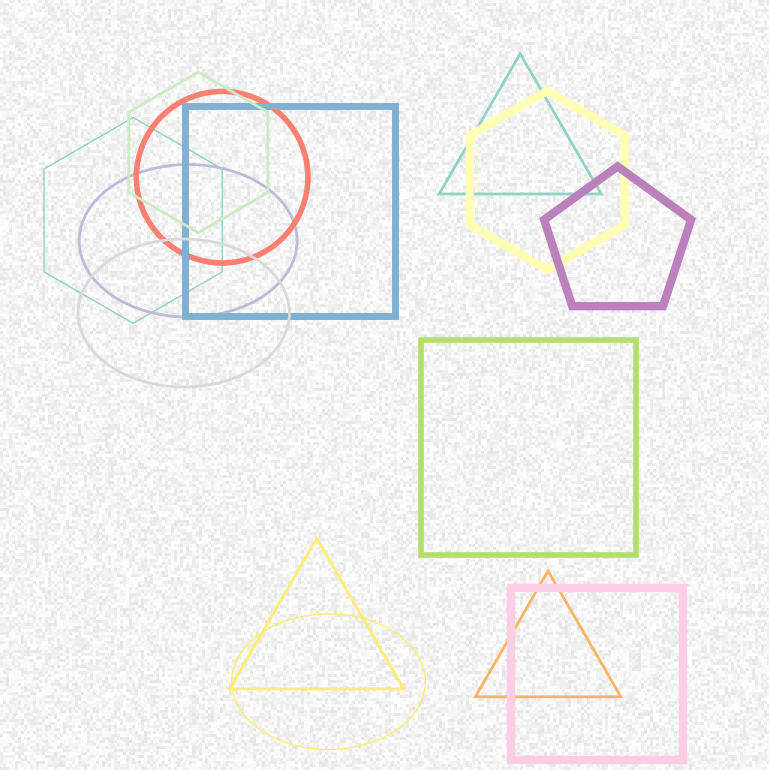[{"shape": "triangle", "thickness": 1, "radius": 0.61, "center": [0.676, 0.809]}, {"shape": "hexagon", "thickness": 0.5, "radius": 0.67, "center": [0.173, 0.714]}, {"shape": "hexagon", "thickness": 3, "radius": 0.58, "center": [0.711, 0.766]}, {"shape": "oval", "thickness": 1, "radius": 0.71, "center": [0.244, 0.687]}, {"shape": "circle", "thickness": 2, "radius": 0.56, "center": [0.289, 0.77]}, {"shape": "square", "thickness": 2.5, "radius": 0.68, "center": [0.377, 0.726]}, {"shape": "triangle", "thickness": 1, "radius": 0.55, "center": [0.712, 0.15]}, {"shape": "square", "thickness": 2, "radius": 0.7, "center": [0.686, 0.419]}, {"shape": "square", "thickness": 3, "radius": 0.56, "center": [0.775, 0.125]}, {"shape": "oval", "thickness": 1, "radius": 0.69, "center": [0.239, 0.594]}, {"shape": "pentagon", "thickness": 3, "radius": 0.5, "center": [0.802, 0.684]}, {"shape": "hexagon", "thickness": 1, "radius": 0.52, "center": [0.258, 0.802]}, {"shape": "triangle", "thickness": 1, "radius": 0.65, "center": [0.411, 0.171]}, {"shape": "oval", "thickness": 0.5, "radius": 0.63, "center": [0.427, 0.115]}]